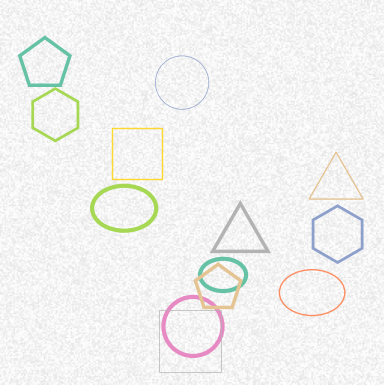[{"shape": "pentagon", "thickness": 2.5, "radius": 0.34, "center": [0.117, 0.834]}, {"shape": "oval", "thickness": 3, "radius": 0.3, "center": [0.579, 0.286]}, {"shape": "oval", "thickness": 1, "radius": 0.43, "center": [0.811, 0.24]}, {"shape": "hexagon", "thickness": 2, "radius": 0.37, "center": [0.877, 0.392]}, {"shape": "circle", "thickness": 0.5, "radius": 0.35, "center": [0.473, 0.785]}, {"shape": "circle", "thickness": 3, "radius": 0.38, "center": [0.501, 0.152]}, {"shape": "oval", "thickness": 3, "radius": 0.42, "center": [0.323, 0.459]}, {"shape": "hexagon", "thickness": 2, "radius": 0.34, "center": [0.144, 0.702]}, {"shape": "square", "thickness": 1, "radius": 0.33, "center": [0.356, 0.602]}, {"shape": "triangle", "thickness": 1, "radius": 0.41, "center": [0.873, 0.524]}, {"shape": "pentagon", "thickness": 2.5, "radius": 0.31, "center": [0.567, 0.252]}, {"shape": "triangle", "thickness": 2.5, "radius": 0.41, "center": [0.624, 0.389]}, {"shape": "square", "thickness": 0.5, "radius": 0.4, "center": [0.494, 0.114]}]